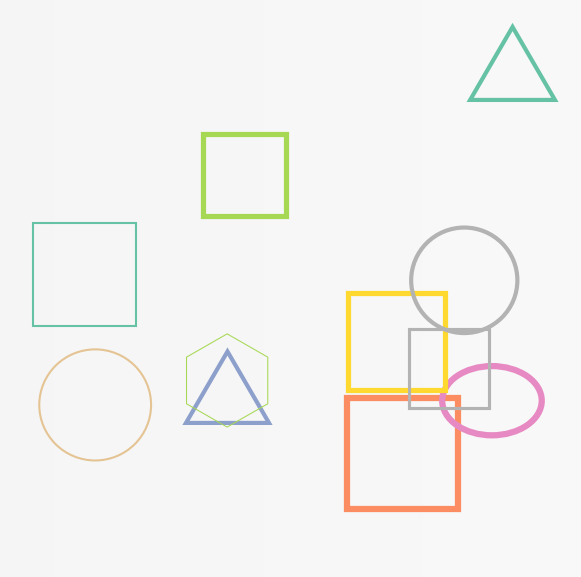[{"shape": "square", "thickness": 1, "radius": 0.44, "center": [0.145, 0.524]}, {"shape": "triangle", "thickness": 2, "radius": 0.42, "center": [0.882, 0.868]}, {"shape": "square", "thickness": 3, "radius": 0.48, "center": [0.692, 0.214]}, {"shape": "triangle", "thickness": 2, "radius": 0.41, "center": [0.391, 0.308]}, {"shape": "oval", "thickness": 3, "radius": 0.43, "center": [0.846, 0.305]}, {"shape": "square", "thickness": 2.5, "radius": 0.36, "center": [0.421, 0.697]}, {"shape": "hexagon", "thickness": 0.5, "radius": 0.4, "center": [0.391, 0.34]}, {"shape": "square", "thickness": 2.5, "radius": 0.42, "center": [0.682, 0.408]}, {"shape": "circle", "thickness": 1, "radius": 0.48, "center": [0.164, 0.298]}, {"shape": "circle", "thickness": 2, "radius": 0.46, "center": [0.799, 0.514]}, {"shape": "square", "thickness": 1.5, "radius": 0.34, "center": [0.772, 0.362]}]